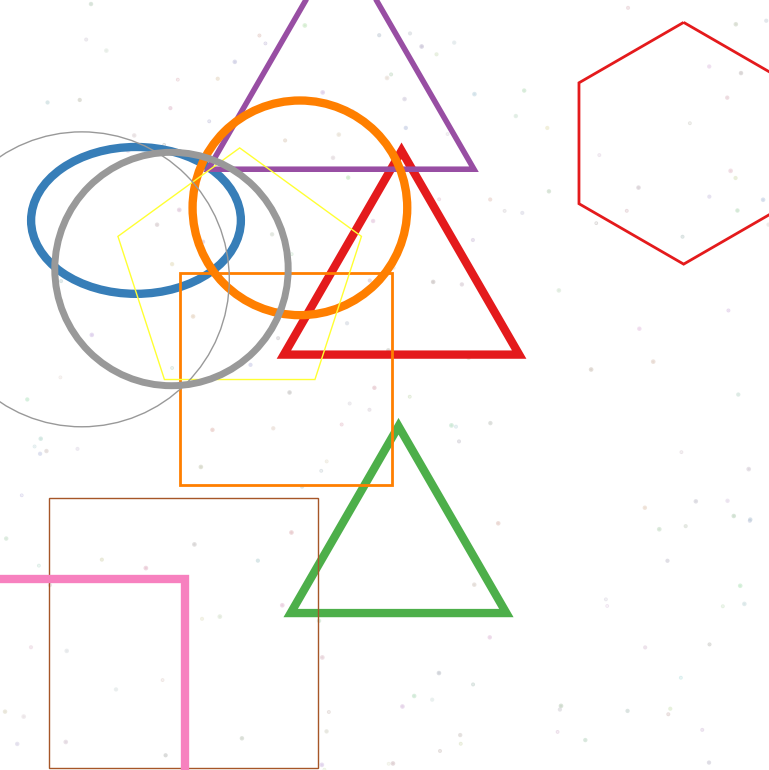[{"shape": "triangle", "thickness": 3, "radius": 0.88, "center": [0.521, 0.628]}, {"shape": "hexagon", "thickness": 1, "radius": 0.78, "center": [0.888, 0.814]}, {"shape": "oval", "thickness": 3, "radius": 0.68, "center": [0.177, 0.714]}, {"shape": "triangle", "thickness": 3, "radius": 0.81, "center": [0.518, 0.285]}, {"shape": "triangle", "thickness": 2, "radius": 1.0, "center": [0.443, 0.88]}, {"shape": "square", "thickness": 1, "radius": 0.69, "center": [0.371, 0.508]}, {"shape": "circle", "thickness": 3, "radius": 0.7, "center": [0.389, 0.73]}, {"shape": "pentagon", "thickness": 0.5, "radius": 0.83, "center": [0.311, 0.642]}, {"shape": "square", "thickness": 0.5, "radius": 0.88, "center": [0.238, 0.178]}, {"shape": "square", "thickness": 3, "radius": 0.67, "center": [0.106, 0.114]}, {"shape": "circle", "thickness": 0.5, "radius": 0.96, "center": [0.106, 0.637]}, {"shape": "circle", "thickness": 2.5, "radius": 0.76, "center": [0.223, 0.651]}]